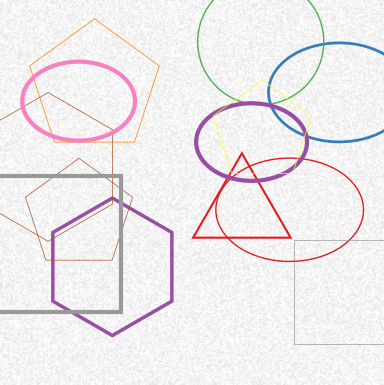[{"shape": "oval", "thickness": 1, "radius": 0.96, "center": [0.752, 0.455]}, {"shape": "triangle", "thickness": 1.5, "radius": 0.73, "center": [0.628, 0.456]}, {"shape": "oval", "thickness": 2, "radius": 0.92, "center": [0.881, 0.76]}, {"shape": "circle", "thickness": 1, "radius": 0.82, "center": [0.677, 0.892]}, {"shape": "hexagon", "thickness": 2.5, "radius": 0.89, "center": [0.292, 0.307]}, {"shape": "oval", "thickness": 3, "radius": 0.72, "center": [0.653, 0.631]}, {"shape": "pentagon", "thickness": 0.5, "radius": 0.89, "center": [0.245, 0.774]}, {"shape": "pentagon", "thickness": 0.5, "radius": 0.67, "center": [0.681, 0.658]}, {"shape": "pentagon", "thickness": 0.5, "radius": 0.73, "center": [0.205, 0.443]}, {"shape": "hexagon", "thickness": 0.5, "radius": 0.97, "center": [0.125, 0.566]}, {"shape": "oval", "thickness": 3, "radius": 0.73, "center": [0.204, 0.737]}, {"shape": "square", "thickness": 3, "radius": 0.88, "center": [0.137, 0.367]}, {"shape": "square", "thickness": 0.5, "radius": 0.68, "center": [0.898, 0.241]}]